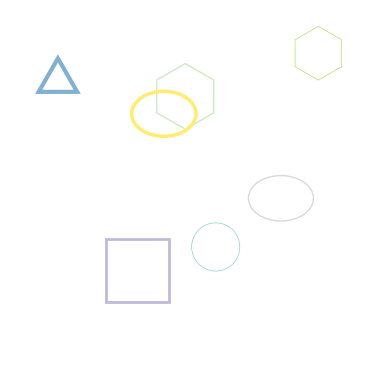[{"shape": "circle", "thickness": 0.5, "radius": 0.31, "center": [0.56, 0.359]}, {"shape": "square", "thickness": 2, "radius": 0.41, "center": [0.356, 0.297]}, {"shape": "triangle", "thickness": 3, "radius": 0.29, "center": [0.15, 0.79]}, {"shape": "hexagon", "thickness": 0.5, "radius": 0.35, "center": [0.827, 0.862]}, {"shape": "oval", "thickness": 1, "radius": 0.42, "center": [0.73, 0.485]}, {"shape": "hexagon", "thickness": 1, "radius": 0.43, "center": [0.481, 0.75]}, {"shape": "oval", "thickness": 2.5, "radius": 0.42, "center": [0.426, 0.705]}]